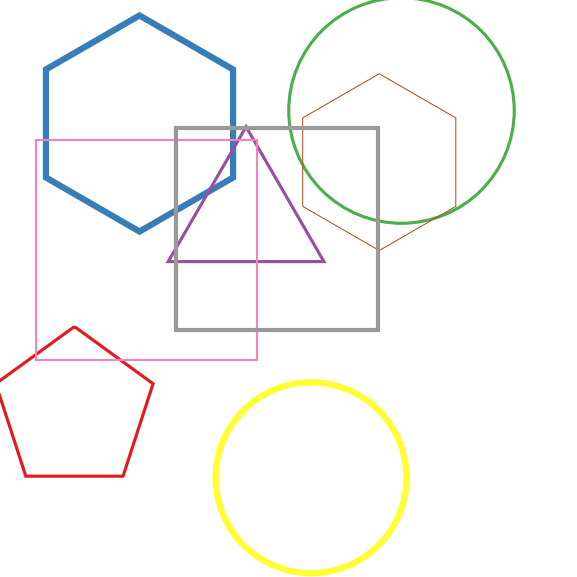[{"shape": "pentagon", "thickness": 1.5, "radius": 0.72, "center": [0.129, 0.29]}, {"shape": "hexagon", "thickness": 3, "radius": 0.94, "center": [0.242, 0.785]}, {"shape": "circle", "thickness": 1.5, "radius": 0.98, "center": [0.695, 0.808]}, {"shape": "triangle", "thickness": 1.5, "radius": 0.78, "center": [0.426, 0.624]}, {"shape": "circle", "thickness": 3, "radius": 0.83, "center": [0.539, 0.172]}, {"shape": "hexagon", "thickness": 0.5, "radius": 0.77, "center": [0.657, 0.718]}, {"shape": "square", "thickness": 1, "radius": 0.96, "center": [0.254, 0.566]}, {"shape": "square", "thickness": 2, "radius": 0.87, "center": [0.48, 0.603]}]